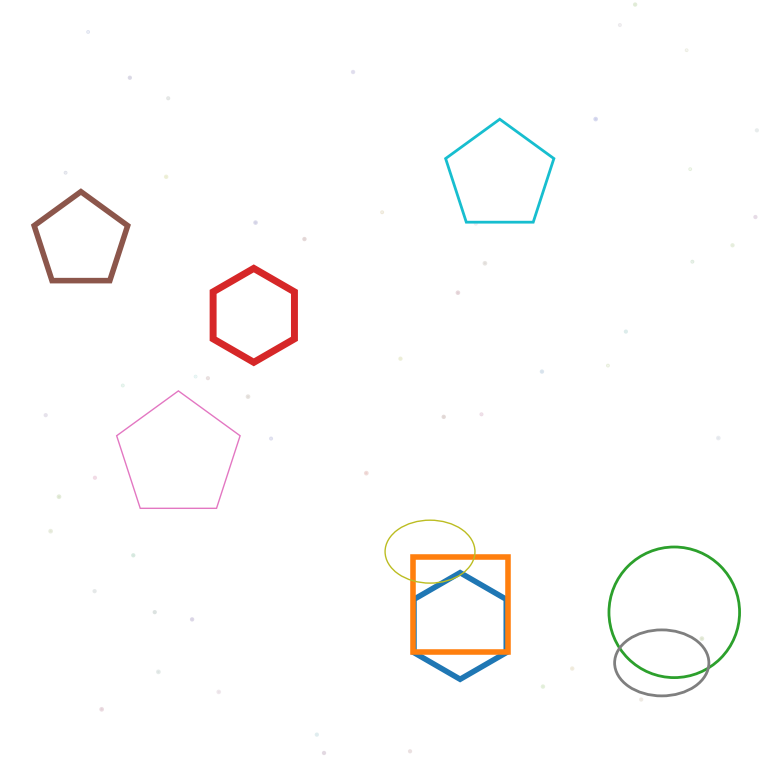[{"shape": "hexagon", "thickness": 2, "radius": 0.35, "center": [0.598, 0.187]}, {"shape": "square", "thickness": 2, "radius": 0.31, "center": [0.598, 0.215]}, {"shape": "circle", "thickness": 1, "radius": 0.42, "center": [0.876, 0.205]}, {"shape": "hexagon", "thickness": 2.5, "radius": 0.3, "center": [0.33, 0.59]}, {"shape": "pentagon", "thickness": 2, "radius": 0.32, "center": [0.105, 0.687]}, {"shape": "pentagon", "thickness": 0.5, "radius": 0.42, "center": [0.232, 0.408]}, {"shape": "oval", "thickness": 1, "radius": 0.31, "center": [0.859, 0.139]}, {"shape": "oval", "thickness": 0.5, "radius": 0.29, "center": [0.558, 0.284]}, {"shape": "pentagon", "thickness": 1, "radius": 0.37, "center": [0.649, 0.771]}]